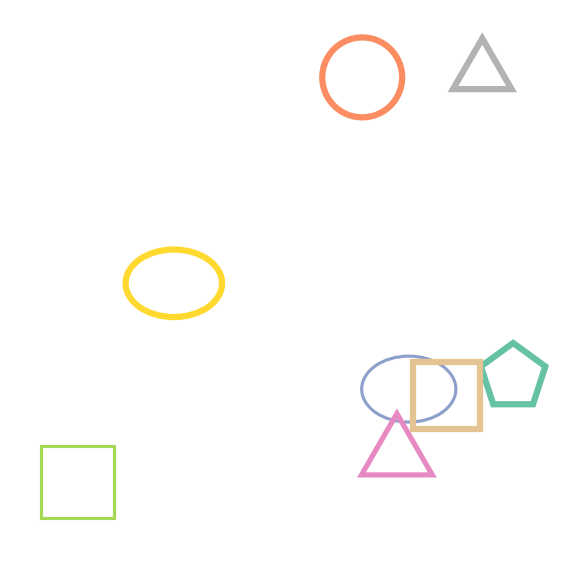[{"shape": "pentagon", "thickness": 3, "radius": 0.29, "center": [0.889, 0.347]}, {"shape": "circle", "thickness": 3, "radius": 0.35, "center": [0.627, 0.865]}, {"shape": "oval", "thickness": 1.5, "radius": 0.41, "center": [0.708, 0.325]}, {"shape": "triangle", "thickness": 2.5, "radius": 0.35, "center": [0.687, 0.212]}, {"shape": "square", "thickness": 1.5, "radius": 0.31, "center": [0.134, 0.164]}, {"shape": "oval", "thickness": 3, "radius": 0.42, "center": [0.301, 0.509]}, {"shape": "square", "thickness": 3, "radius": 0.29, "center": [0.773, 0.315]}, {"shape": "triangle", "thickness": 3, "radius": 0.29, "center": [0.835, 0.874]}]